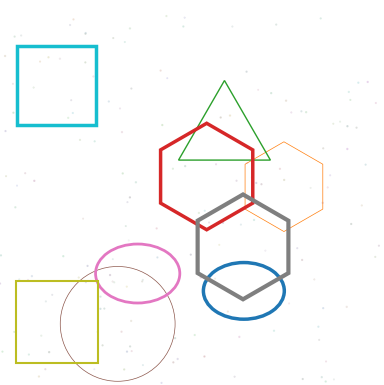[{"shape": "oval", "thickness": 2.5, "radius": 0.53, "center": [0.633, 0.244]}, {"shape": "hexagon", "thickness": 0.5, "radius": 0.58, "center": [0.737, 0.515]}, {"shape": "triangle", "thickness": 1, "radius": 0.69, "center": [0.583, 0.653]}, {"shape": "hexagon", "thickness": 2.5, "radius": 0.69, "center": [0.537, 0.542]}, {"shape": "circle", "thickness": 0.5, "radius": 0.75, "center": [0.306, 0.159]}, {"shape": "oval", "thickness": 2, "radius": 0.55, "center": [0.358, 0.29]}, {"shape": "hexagon", "thickness": 3, "radius": 0.68, "center": [0.631, 0.359]}, {"shape": "square", "thickness": 1.5, "radius": 0.53, "center": [0.147, 0.164]}, {"shape": "square", "thickness": 2.5, "radius": 0.51, "center": [0.147, 0.778]}]